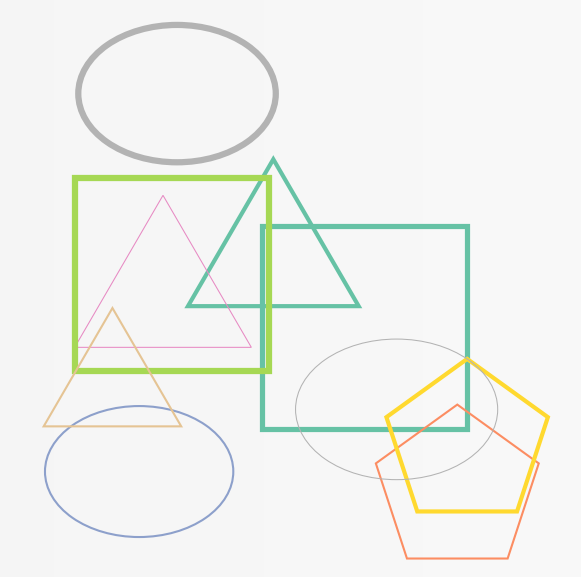[{"shape": "triangle", "thickness": 2, "radius": 0.85, "center": [0.47, 0.554]}, {"shape": "square", "thickness": 2.5, "radius": 0.88, "center": [0.627, 0.432]}, {"shape": "pentagon", "thickness": 1, "radius": 0.74, "center": [0.787, 0.151]}, {"shape": "oval", "thickness": 1, "radius": 0.81, "center": [0.239, 0.183]}, {"shape": "triangle", "thickness": 0.5, "radius": 0.88, "center": [0.28, 0.485]}, {"shape": "square", "thickness": 3, "radius": 0.83, "center": [0.296, 0.524]}, {"shape": "pentagon", "thickness": 2, "radius": 0.73, "center": [0.804, 0.232]}, {"shape": "triangle", "thickness": 1, "radius": 0.68, "center": [0.193, 0.329]}, {"shape": "oval", "thickness": 0.5, "radius": 0.87, "center": [0.682, 0.29]}, {"shape": "oval", "thickness": 3, "radius": 0.85, "center": [0.305, 0.837]}]